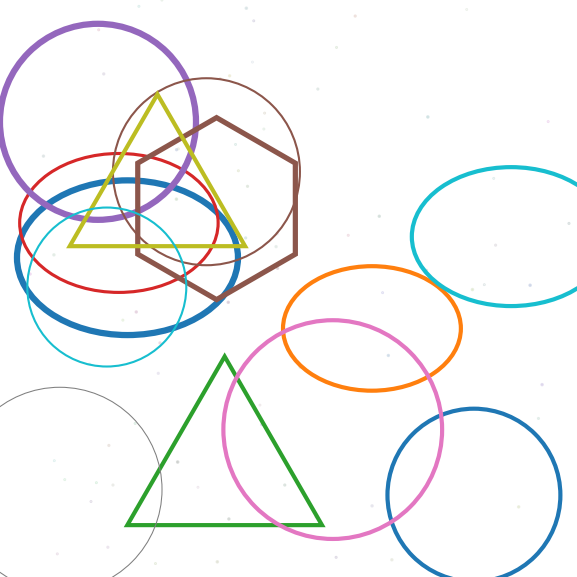[{"shape": "circle", "thickness": 2, "radius": 0.75, "center": [0.821, 0.142]}, {"shape": "oval", "thickness": 3, "radius": 0.96, "center": [0.221, 0.553]}, {"shape": "oval", "thickness": 2, "radius": 0.77, "center": [0.644, 0.43]}, {"shape": "triangle", "thickness": 2, "radius": 0.97, "center": [0.389, 0.187]}, {"shape": "oval", "thickness": 1.5, "radius": 0.86, "center": [0.206, 0.613]}, {"shape": "circle", "thickness": 3, "radius": 0.85, "center": [0.17, 0.788]}, {"shape": "hexagon", "thickness": 2.5, "radius": 0.79, "center": [0.375, 0.638]}, {"shape": "circle", "thickness": 1, "radius": 0.81, "center": [0.357, 0.702]}, {"shape": "circle", "thickness": 2, "radius": 0.95, "center": [0.576, 0.255]}, {"shape": "circle", "thickness": 0.5, "radius": 0.89, "center": [0.104, 0.152]}, {"shape": "triangle", "thickness": 2, "radius": 0.88, "center": [0.273, 0.661]}, {"shape": "oval", "thickness": 2, "radius": 0.86, "center": [0.885, 0.589]}, {"shape": "circle", "thickness": 1, "radius": 0.69, "center": [0.185, 0.502]}]